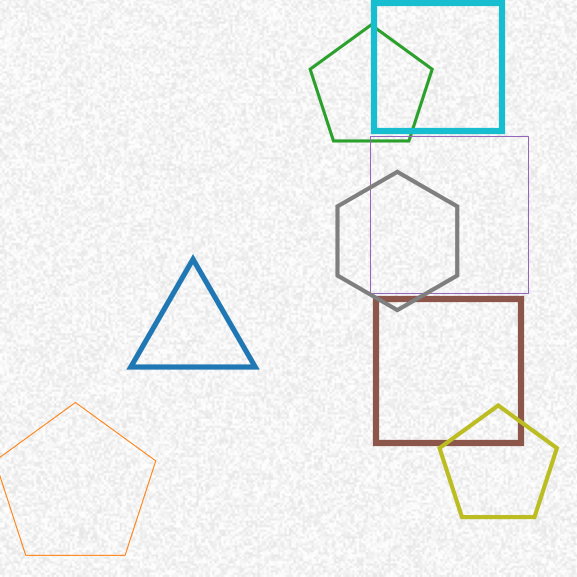[{"shape": "triangle", "thickness": 2.5, "radius": 0.62, "center": [0.334, 0.426]}, {"shape": "pentagon", "thickness": 0.5, "radius": 0.73, "center": [0.131, 0.156]}, {"shape": "pentagon", "thickness": 1.5, "radius": 0.56, "center": [0.643, 0.845]}, {"shape": "square", "thickness": 0.5, "radius": 0.68, "center": [0.777, 0.628]}, {"shape": "square", "thickness": 3, "radius": 0.62, "center": [0.777, 0.356]}, {"shape": "hexagon", "thickness": 2, "radius": 0.6, "center": [0.688, 0.582]}, {"shape": "pentagon", "thickness": 2, "radius": 0.53, "center": [0.863, 0.19]}, {"shape": "square", "thickness": 3, "radius": 0.56, "center": [0.758, 0.884]}]